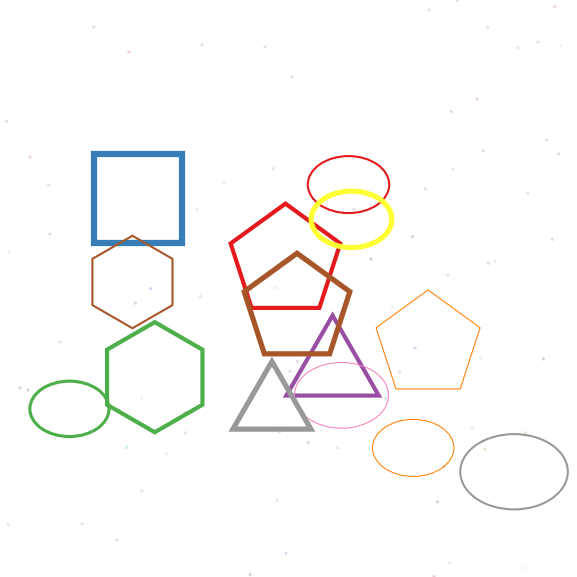[{"shape": "oval", "thickness": 1, "radius": 0.35, "center": [0.603, 0.68]}, {"shape": "pentagon", "thickness": 2, "radius": 0.5, "center": [0.494, 0.547]}, {"shape": "square", "thickness": 3, "radius": 0.38, "center": [0.239, 0.656]}, {"shape": "hexagon", "thickness": 2, "radius": 0.48, "center": [0.268, 0.346]}, {"shape": "oval", "thickness": 1.5, "radius": 0.34, "center": [0.12, 0.291]}, {"shape": "triangle", "thickness": 2, "radius": 0.46, "center": [0.576, 0.36]}, {"shape": "pentagon", "thickness": 0.5, "radius": 0.47, "center": [0.741, 0.402]}, {"shape": "oval", "thickness": 0.5, "radius": 0.35, "center": [0.716, 0.224]}, {"shape": "oval", "thickness": 2.5, "radius": 0.35, "center": [0.609, 0.619]}, {"shape": "hexagon", "thickness": 1, "radius": 0.4, "center": [0.229, 0.511]}, {"shape": "pentagon", "thickness": 2.5, "radius": 0.48, "center": [0.514, 0.464]}, {"shape": "oval", "thickness": 0.5, "radius": 0.41, "center": [0.591, 0.315]}, {"shape": "oval", "thickness": 1, "radius": 0.47, "center": [0.89, 0.182]}, {"shape": "triangle", "thickness": 2.5, "radius": 0.39, "center": [0.471, 0.295]}]